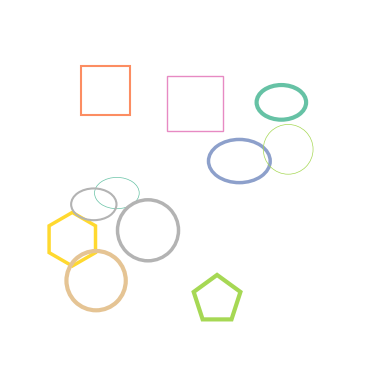[{"shape": "oval", "thickness": 3, "radius": 0.32, "center": [0.731, 0.734]}, {"shape": "oval", "thickness": 0.5, "radius": 0.29, "center": [0.304, 0.499]}, {"shape": "square", "thickness": 1.5, "radius": 0.32, "center": [0.274, 0.764]}, {"shape": "oval", "thickness": 2.5, "radius": 0.4, "center": [0.622, 0.582]}, {"shape": "square", "thickness": 1, "radius": 0.36, "center": [0.506, 0.731]}, {"shape": "circle", "thickness": 0.5, "radius": 0.32, "center": [0.749, 0.612]}, {"shape": "pentagon", "thickness": 3, "radius": 0.32, "center": [0.564, 0.222]}, {"shape": "hexagon", "thickness": 2.5, "radius": 0.35, "center": [0.188, 0.379]}, {"shape": "circle", "thickness": 3, "radius": 0.39, "center": [0.25, 0.271]}, {"shape": "circle", "thickness": 2.5, "radius": 0.4, "center": [0.384, 0.402]}, {"shape": "oval", "thickness": 1.5, "radius": 0.29, "center": [0.244, 0.469]}]